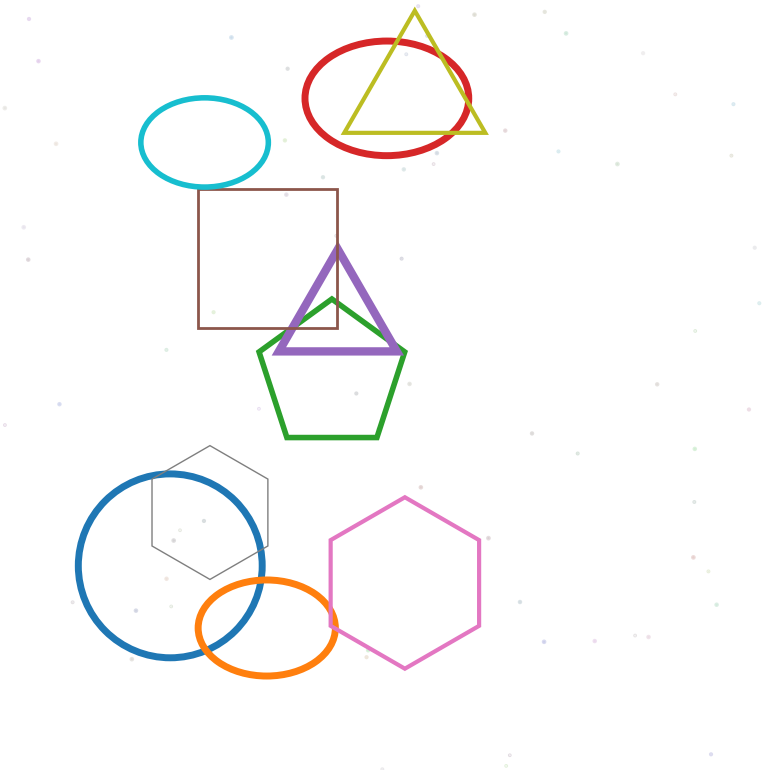[{"shape": "circle", "thickness": 2.5, "radius": 0.6, "center": [0.221, 0.265]}, {"shape": "oval", "thickness": 2.5, "radius": 0.45, "center": [0.346, 0.184]}, {"shape": "pentagon", "thickness": 2, "radius": 0.5, "center": [0.431, 0.512]}, {"shape": "oval", "thickness": 2.5, "radius": 0.53, "center": [0.502, 0.872]}, {"shape": "triangle", "thickness": 3, "radius": 0.44, "center": [0.439, 0.588]}, {"shape": "square", "thickness": 1, "radius": 0.45, "center": [0.347, 0.664]}, {"shape": "hexagon", "thickness": 1.5, "radius": 0.56, "center": [0.526, 0.243]}, {"shape": "hexagon", "thickness": 0.5, "radius": 0.43, "center": [0.273, 0.334]}, {"shape": "triangle", "thickness": 1.5, "radius": 0.53, "center": [0.539, 0.88]}, {"shape": "oval", "thickness": 2, "radius": 0.41, "center": [0.266, 0.815]}]